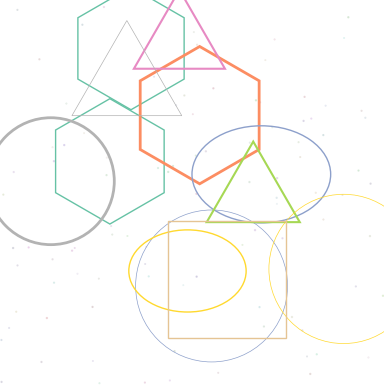[{"shape": "hexagon", "thickness": 1, "radius": 0.8, "center": [0.34, 0.874]}, {"shape": "hexagon", "thickness": 1, "radius": 0.81, "center": [0.285, 0.581]}, {"shape": "hexagon", "thickness": 2, "radius": 0.89, "center": [0.519, 0.701]}, {"shape": "oval", "thickness": 1, "radius": 0.9, "center": [0.679, 0.547]}, {"shape": "circle", "thickness": 0.5, "radius": 0.99, "center": [0.55, 0.257]}, {"shape": "triangle", "thickness": 1.5, "radius": 0.68, "center": [0.466, 0.89]}, {"shape": "triangle", "thickness": 1.5, "radius": 0.7, "center": [0.658, 0.493]}, {"shape": "circle", "thickness": 0.5, "radius": 0.97, "center": [0.892, 0.302]}, {"shape": "oval", "thickness": 1, "radius": 0.76, "center": [0.487, 0.296]}, {"shape": "square", "thickness": 1, "radius": 0.76, "center": [0.589, 0.275]}, {"shape": "triangle", "thickness": 0.5, "radius": 0.82, "center": [0.329, 0.782]}, {"shape": "circle", "thickness": 2, "radius": 0.82, "center": [0.132, 0.529]}]